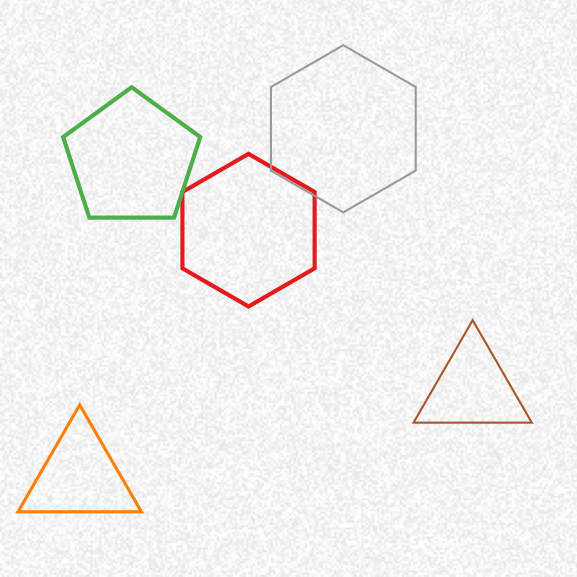[{"shape": "hexagon", "thickness": 2, "radius": 0.66, "center": [0.43, 0.601]}, {"shape": "pentagon", "thickness": 2, "radius": 0.62, "center": [0.228, 0.723]}, {"shape": "triangle", "thickness": 1.5, "radius": 0.62, "center": [0.138, 0.175]}, {"shape": "triangle", "thickness": 1, "radius": 0.59, "center": [0.818, 0.326]}, {"shape": "hexagon", "thickness": 1, "radius": 0.72, "center": [0.595, 0.776]}]